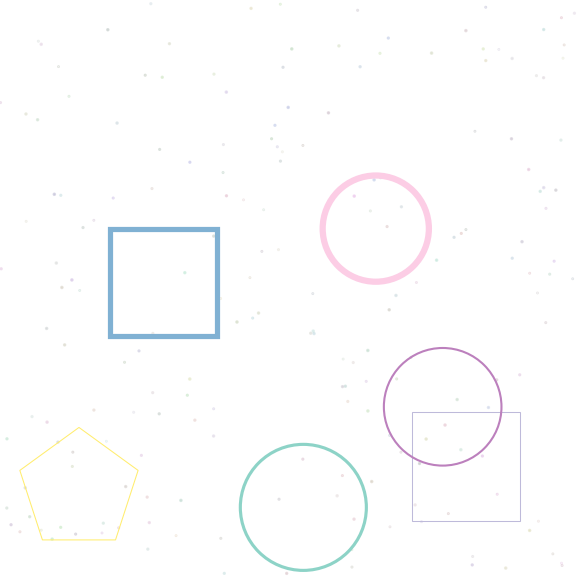[{"shape": "circle", "thickness": 1.5, "radius": 0.55, "center": [0.525, 0.121]}, {"shape": "square", "thickness": 0.5, "radius": 0.47, "center": [0.807, 0.191]}, {"shape": "square", "thickness": 2.5, "radius": 0.46, "center": [0.283, 0.51]}, {"shape": "circle", "thickness": 3, "radius": 0.46, "center": [0.651, 0.603]}, {"shape": "circle", "thickness": 1, "radius": 0.51, "center": [0.767, 0.295]}, {"shape": "pentagon", "thickness": 0.5, "radius": 0.54, "center": [0.137, 0.151]}]